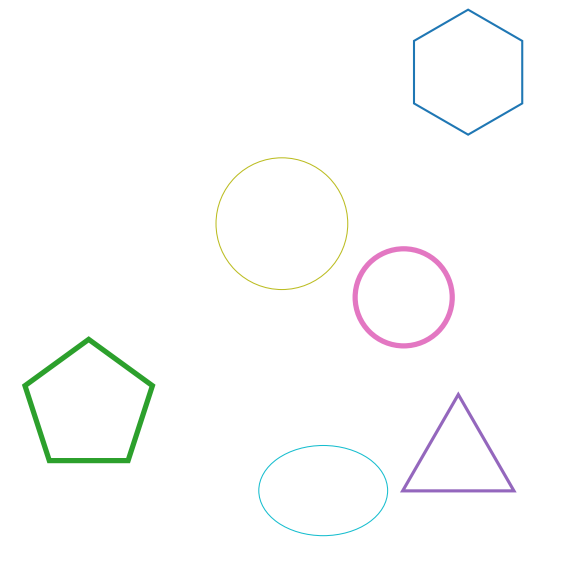[{"shape": "hexagon", "thickness": 1, "radius": 0.54, "center": [0.811, 0.874]}, {"shape": "pentagon", "thickness": 2.5, "radius": 0.58, "center": [0.154, 0.295]}, {"shape": "triangle", "thickness": 1.5, "radius": 0.56, "center": [0.794, 0.205]}, {"shape": "circle", "thickness": 2.5, "radius": 0.42, "center": [0.699, 0.484]}, {"shape": "circle", "thickness": 0.5, "radius": 0.57, "center": [0.488, 0.612]}, {"shape": "oval", "thickness": 0.5, "radius": 0.56, "center": [0.56, 0.15]}]